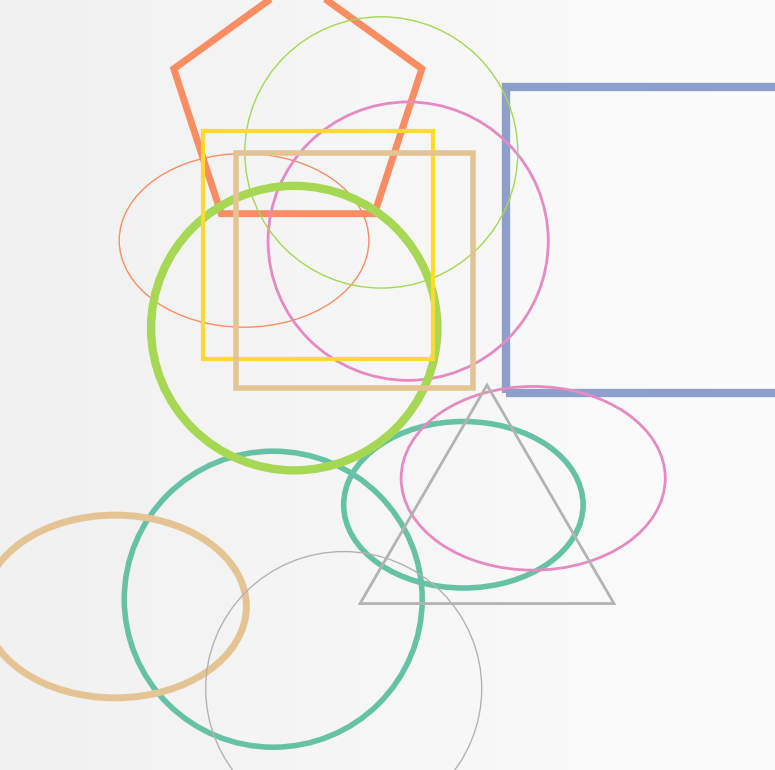[{"shape": "oval", "thickness": 2, "radius": 0.77, "center": [0.598, 0.344]}, {"shape": "circle", "thickness": 2, "radius": 0.96, "center": [0.353, 0.222]}, {"shape": "oval", "thickness": 0.5, "radius": 0.81, "center": [0.315, 0.688]}, {"shape": "pentagon", "thickness": 2.5, "radius": 0.84, "center": [0.384, 0.859]}, {"shape": "square", "thickness": 3, "radius": 0.99, "center": [0.852, 0.688]}, {"shape": "circle", "thickness": 1, "radius": 0.9, "center": [0.527, 0.687]}, {"shape": "oval", "thickness": 1, "radius": 0.85, "center": [0.688, 0.379]}, {"shape": "circle", "thickness": 0.5, "radius": 0.88, "center": [0.492, 0.802]}, {"shape": "circle", "thickness": 3, "radius": 0.92, "center": [0.38, 0.574]}, {"shape": "square", "thickness": 1.5, "radius": 0.74, "center": [0.41, 0.682]}, {"shape": "oval", "thickness": 2.5, "radius": 0.85, "center": [0.148, 0.212]}, {"shape": "square", "thickness": 2, "radius": 0.76, "center": [0.457, 0.649]}, {"shape": "triangle", "thickness": 1, "radius": 0.95, "center": [0.628, 0.311]}, {"shape": "circle", "thickness": 0.5, "radius": 0.89, "center": [0.443, 0.106]}]